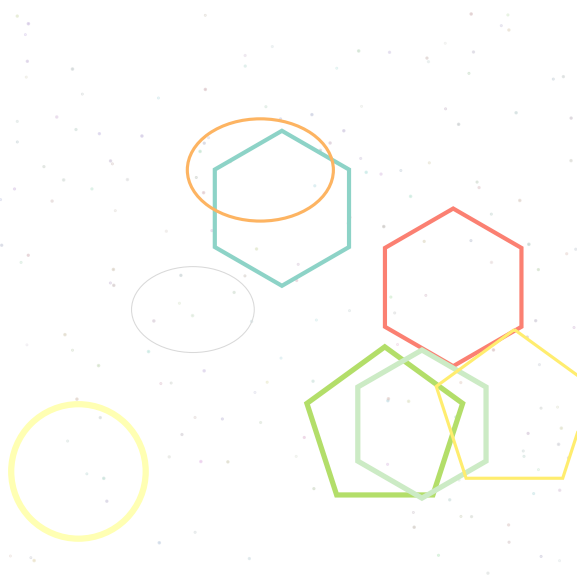[{"shape": "hexagon", "thickness": 2, "radius": 0.67, "center": [0.488, 0.638]}, {"shape": "circle", "thickness": 3, "radius": 0.58, "center": [0.136, 0.183]}, {"shape": "hexagon", "thickness": 2, "radius": 0.68, "center": [0.785, 0.502]}, {"shape": "oval", "thickness": 1.5, "radius": 0.63, "center": [0.451, 0.705]}, {"shape": "pentagon", "thickness": 2.5, "radius": 0.71, "center": [0.666, 0.257]}, {"shape": "oval", "thickness": 0.5, "radius": 0.53, "center": [0.334, 0.463]}, {"shape": "hexagon", "thickness": 2.5, "radius": 0.64, "center": [0.731, 0.265]}, {"shape": "pentagon", "thickness": 1.5, "radius": 0.71, "center": [0.891, 0.286]}]